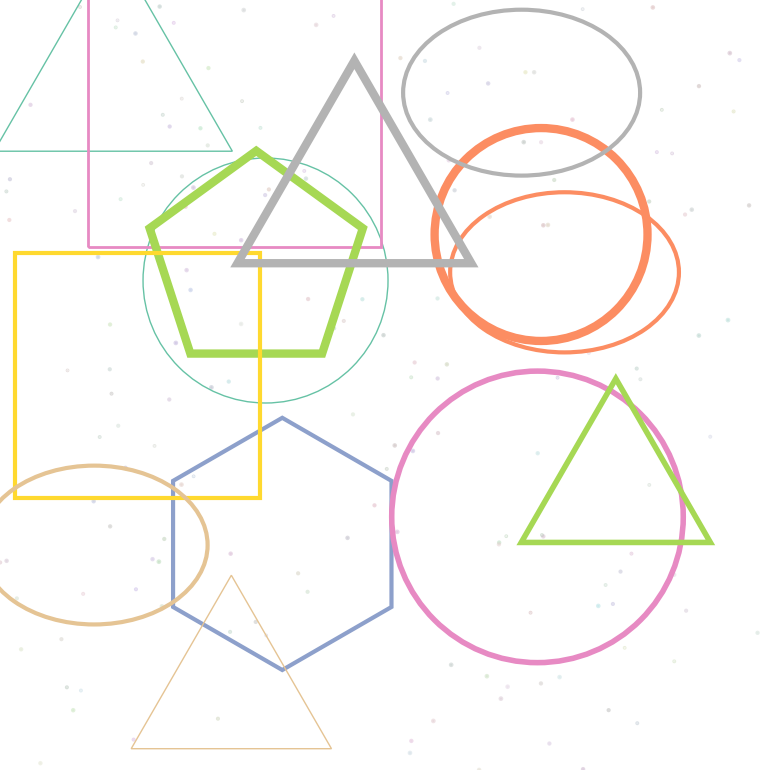[{"shape": "circle", "thickness": 0.5, "radius": 0.8, "center": [0.345, 0.636]}, {"shape": "triangle", "thickness": 0.5, "radius": 0.89, "center": [0.147, 0.893]}, {"shape": "oval", "thickness": 1.5, "radius": 0.74, "center": [0.733, 0.646]}, {"shape": "circle", "thickness": 3, "radius": 0.69, "center": [0.703, 0.695]}, {"shape": "hexagon", "thickness": 1.5, "radius": 0.82, "center": [0.367, 0.294]}, {"shape": "square", "thickness": 1, "radius": 0.95, "center": [0.305, 0.869]}, {"shape": "circle", "thickness": 2, "radius": 0.95, "center": [0.698, 0.329]}, {"shape": "pentagon", "thickness": 3, "radius": 0.73, "center": [0.333, 0.659]}, {"shape": "triangle", "thickness": 2, "radius": 0.71, "center": [0.8, 0.366]}, {"shape": "square", "thickness": 1.5, "radius": 0.8, "center": [0.178, 0.513]}, {"shape": "triangle", "thickness": 0.5, "radius": 0.75, "center": [0.3, 0.103]}, {"shape": "oval", "thickness": 1.5, "radius": 0.74, "center": [0.122, 0.292]}, {"shape": "triangle", "thickness": 3, "radius": 0.88, "center": [0.46, 0.746]}, {"shape": "oval", "thickness": 1.5, "radius": 0.77, "center": [0.677, 0.88]}]